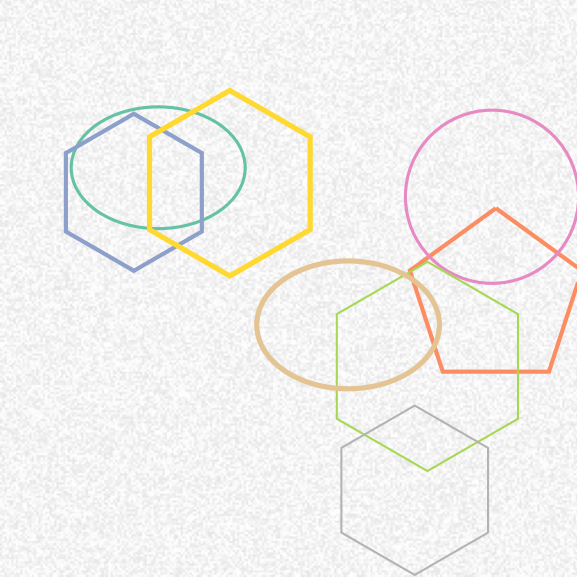[{"shape": "oval", "thickness": 1.5, "radius": 0.75, "center": [0.274, 0.709]}, {"shape": "pentagon", "thickness": 2, "radius": 0.78, "center": [0.859, 0.482]}, {"shape": "hexagon", "thickness": 2, "radius": 0.68, "center": [0.232, 0.666]}, {"shape": "circle", "thickness": 1.5, "radius": 0.75, "center": [0.852, 0.658]}, {"shape": "hexagon", "thickness": 1, "radius": 0.91, "center": [0.74, 0.365]}, {"shape": "hexagon", "thickness": 2.5, "radius": 0.8, "center": [0.398, 0.682]}, {"shape": "oval", "thickness": 2.5, "radius": 0.79, "center": [0.603, 0.437]}, {"shape": "hexagon", "thickness": 1, "radius": 0.73, "center": [0.718, 0.15]}]